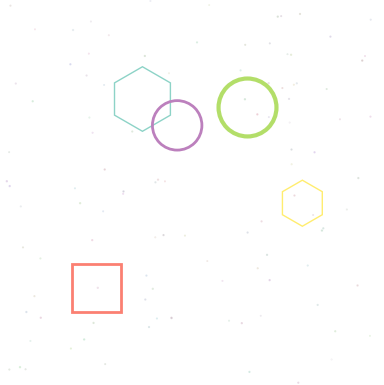[{"shape": "hexagon", "thickness": 1, "radius": 0.42, "center": [0.37, 0.743]}, {"shape": "square", "thickness": 2, "radius": 0.31, "center": [0.251, 0.252]}, {"shape": "circle", "thickness": 3, "radius": 0.38, "center": [0.643, 0.721]}, {"shape": "circle", "thickness": 2, "radius": 0.32, "center": [0.46, 0.674]}, {"shape": "hexagon", "thickness": 1, "radius": 0.3, "center": [0.785, 0.472]}]